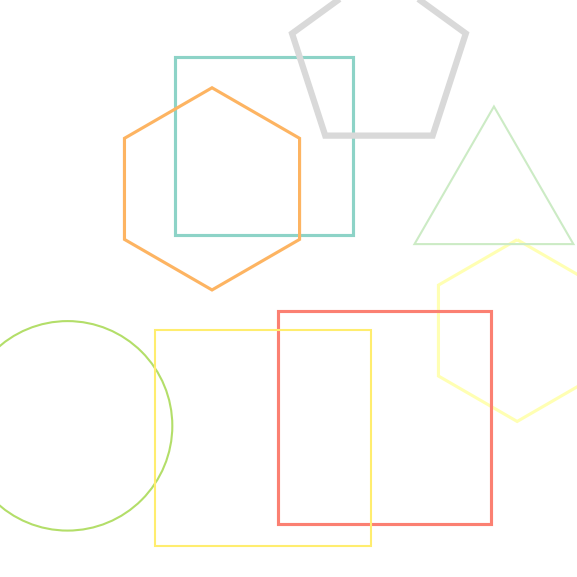[{"shape": "square", "thickness": 1.5, "radius": 0.77, "center": [0.457, 0.747]}, {"shape": "hexagon", "thickness": 1.5, "radius": 0.79, "center": [0.896, 0.427]}, {"shape": "square", "thickness": 1.5, "radius": 0.92, "center": [0.666, 0.276]}, {"shape": "hexagon", "thickness": 1.5, "radius": 0.88, "center": [0.367, 0.672]}, {"shape": "circle", "thickness": 1, "radius": 0.91, "center": [0.117, 0.262]}, {"shape": "pentagon", "thickness": 3, "radius": 0.79, "center": [0.656, 0.892]}, {"shape": "triangle", "thickness": 1, "radius": 0.79, "center": [0.855, 0.656]}, {"shape": "square", "thickness": 1, "radius": 0.93, "center": [0.456, 0.241]}]